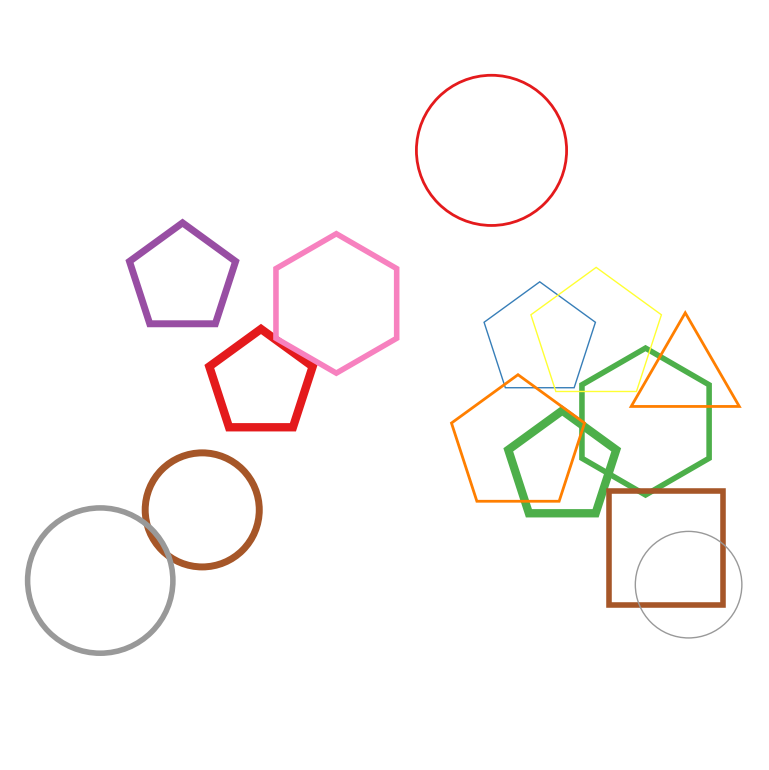[{"shape": "circle", "thickness": 1, "radius": 0.49, "center": [0.638, 0.805]}, {"shape": "pentagon", "thickness": 3, "radius": 0.35, "center": [0.339, 0.502]}, {"shape": "pentagon", "thickness": 0.5, "radius": 0.38, "center": [0.701, 0.558]}, {"shape": "pentagon", "thickness": 3, "radius": 0.37, "center": [0.73, 0.393]}, {"shape": "hexagon", "thickness": 2, "radius": 0.48, "center": [0.838, 0.453]}, {"shape": "pentagon", "thickness": 2.5, "radius": 0.36, "center": [0.237, 0.638]}, {"shape": "pentagon", "thickness": 1, "radius": 0.45, "center": [0.673, 0.423]}, {"shape": "triangle", "thickness": 1, "radius": 0.41, "center": [0.89, 0.513]}, {"shape": "pentagon", "thickness": 0.5, "radius": 0.45, "center": [0.774, 0.564]}, {"shape": "circle", "thickness": 2.5, "radius": 0.37, "center": [0.263, 0.338]}, {"shape": "square", "thickness": 2, "radius": 0.37, "center": [0.865, 0.288]}, {"shape": "hexagon", "thickness": 2, "radius": 0.45, "center": [0.437, 0.606]}, {"shape": "circle", "thickness": 2, "radius": 0.47, "center": [0.13, 0.246]}, {"shape": "circle", "thickness": 0.5, "radius": 0.35, "center": [0.894, 0.241]}]